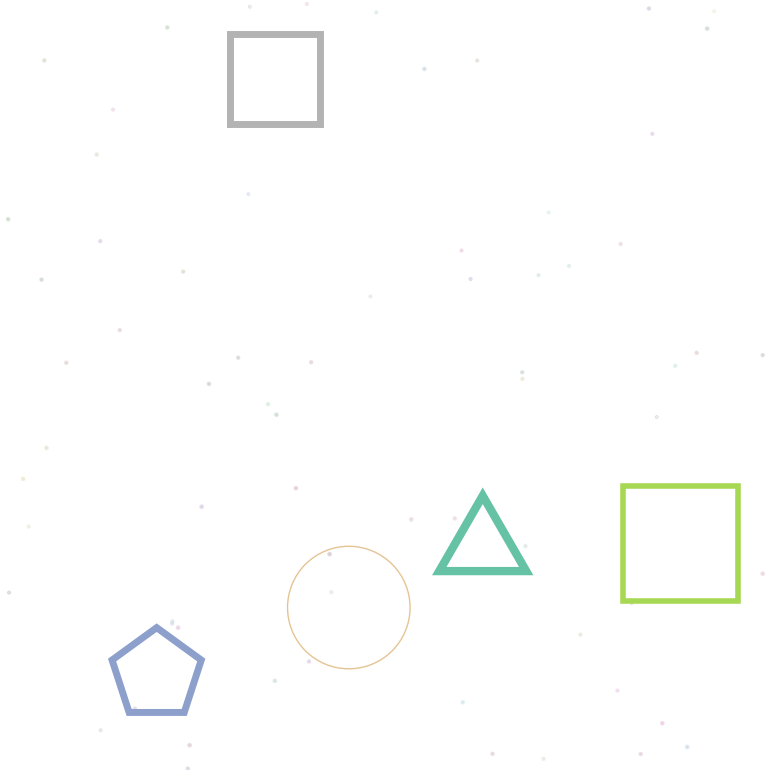[{"shape": "triangle", "thickness": 3, "radius": 0.33, "center": [0.627, 0.291]}, {"shape": "pentagon", "thickness": 2.5, "radius": 0.3, "center": [0.203, 0.124]}, {"shape": "square", "thickness": 2, "radius": 0.37, "center": [0.883, 0.295]}, {"shape": "circle", "thickness": 0.5, "radius": 0.4, "center": [0.453, 0.211]}, {"shape": "square", "thickness": 2.5, "radius": 0.29, "center": [0.358, 0.898]}]